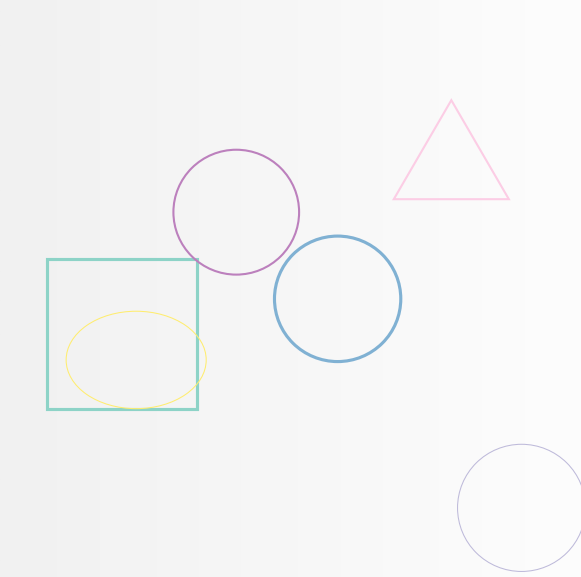[{"shape": "square", "thickness": 1.5, "radius": 0.65, "center": [0.21, 0.42]}, {"shape": "circle", "thickness": 0.5, "radius": 0.55, "center": [0.897, 0.12]}, {"shape": "circle", "thickness": 1.5, "radius": 0.54, "center": [0.581, 0.482]}, {"shape": "triangle", "thickness": 1, "radius": 0.57, "center": [0.776, 0.711]}, {"shape": "circle", "thickness": 1, "radius": 0.54, "center": [0.406, 0.632]}, {"shape": "oval", "thickness": 0.5, "radius": 0.6, "center": [0.234, 0.376]}]